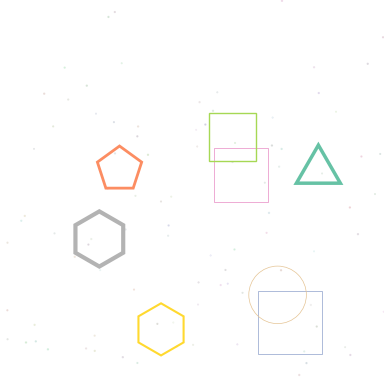[{"shape": "triangle", "thickness": 2.5, "radius": 0.33, "center": [0.827, 0.557]}, {"shape": "pentagon", "thickness": 2, "radius": 0.3, "center": [0.31, 0.56]}, {"shape": "square", "thickness": 0.5, "radius": 0.41, "center": [0.754, 0.162]}, {"shape": "square", "thickness": 0.5, "radius": 0.35, "center": [0.625, 0.545]}, {"shape": "square", "thickness": 1, "radius": 0.31, "center": [0.604, 0.644]}, {"shape": "hexagon", "thickness": 1.5, "radius": 0.34, "center": [0.418, 0.144]}, {"shape": "circle", "thickness": 0.5, "radius": 0.37, "center": [0.721, 0.234]}, {"shape": "hexagon", "thickness": 3, "radius": 0.36, "center": [0.258, 0.379]}]